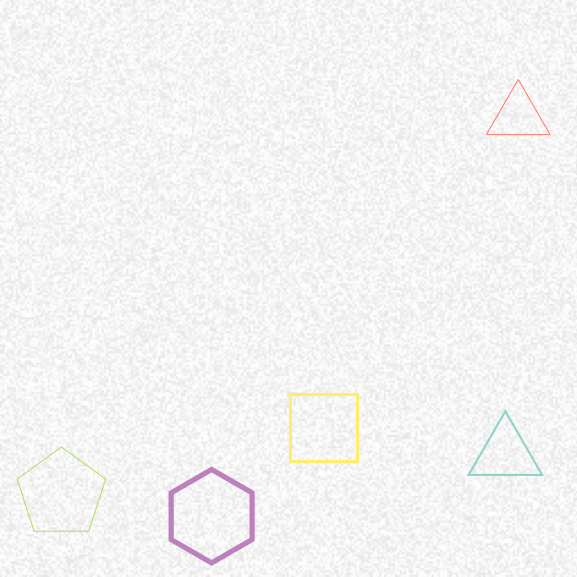[{"shape": "triangle", "thickness": 1, "radius": 0.37, "center": [0.875, 0.214]}, {"shape": "triangle", "thickness": 0.5, "radius": 0.32, "center": [0.897, 0.798]}, {"shape": "pentagon", "thickness": 0.5, "radius": 0.4, "center": [0.106, 0.145]}, {"shape": "hexagon", "thickness": 2.5, "radius": 0.4, "center": [0.366, 0.105]}, {"shape": "square", "thickness": 1.5, "radius": 0.29, "center": [0.56, 0.259]}]